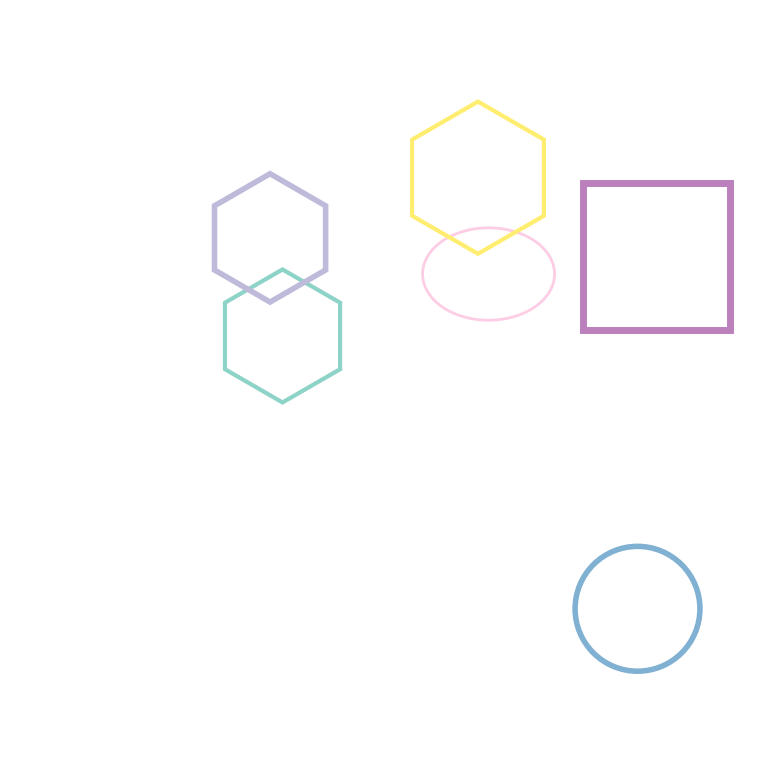[{"shape": "hexagon", "thickness": 1.5, "radius": 0.43, "center": [0.367, 0.564]}, {"shape": "hexagon", "thickness": 2, "radius": 0.42, "center": [0.351, 0.691]}, {"shape": "circle", "thickness": 2, "radius": 0.41, "center": [0.828, 0.209]}, {"shape": "oval", "thickness": 1, "radius": 0.43, "center": [0.634, 0.644]}, {"shape": "square", "thickness": 2.5, "radius": 0.48, "center": [0.852, 0.667]}, {"shape": "hexagon", "thickness": 1.5, "radius": 0.49, "center": [0.621, 0.769]}]